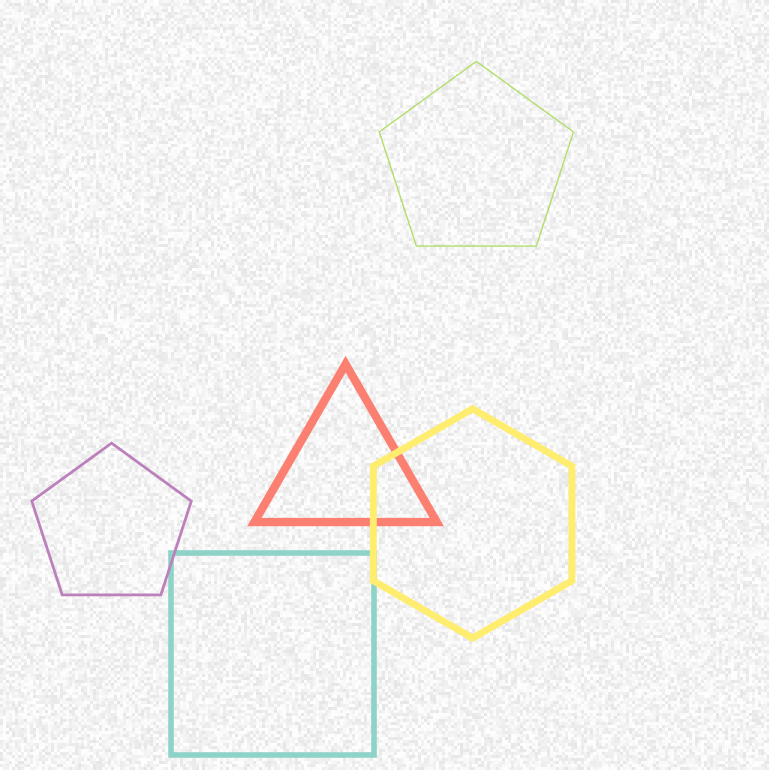[{"shape": "square", "thickness": 2, "radius": 0.66, "center": [0.354, 0.151]}, {"shape": "triangle", "thickness": 3, "radius": 0.68, "center": [0.449, 0.39]}, {"shape": "pentagon", "thickness": 0.5, "radius": 0.66, "center": [0.619, 0.788]}, {"shape": "pentagon", "thickness": 1, "radius": 0.54, "center": [0.145, 0.316]}, {"shape": "hexagon", "thickness": 2.5, "radius": 0.74, "center": [0.614, 0.32]}]